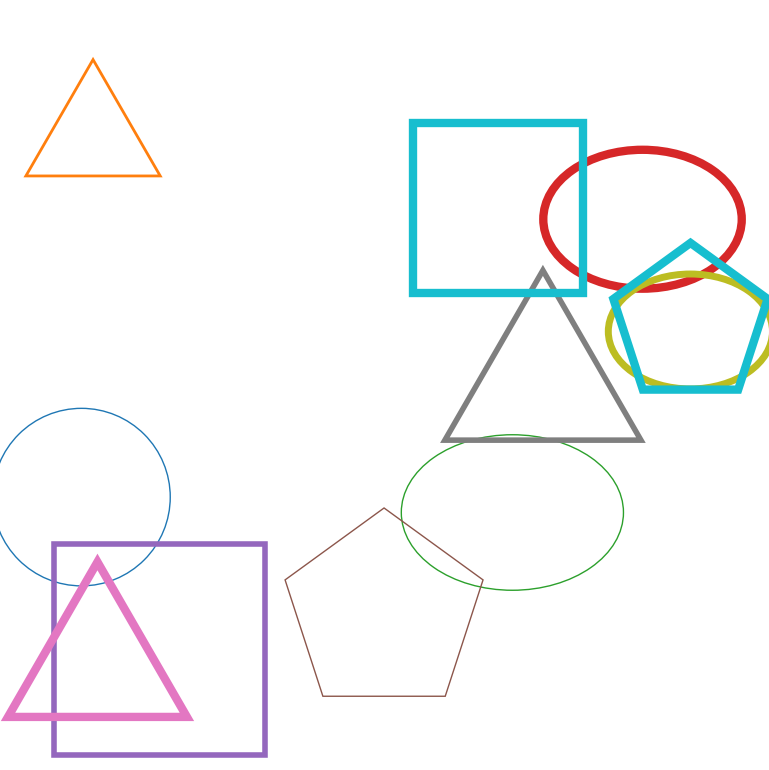[{"shape": "circle", "thickness": 0.5, "radius": 0.58, "center": [0.106, 0.354]}, {"shape": "triangle", "thickness": 1, "radius": 0.5, "center": [0.121, 0.822]}, {"shape": "oval", "thickness": 0.5, "radius": 0.72, "center": [0.665, 0.334]}, {"shape": "oval", "thickness": 3, "radius": 0.64, "center": [0.834, 0.715]}, {"shape": "square", "thickness": 2, "radius": 0.69, "center": [0.207, 0.156]}, {"shape": "pentagon", "thickness": 0.5, "radius": 0.68, "center": [0.499, 0.205]}, {"shape": "triangle", "thickness": 3, "radius": 0.67, "center": [0.127, 0.136]}, {"shape": "triangle", "thickness": 2, "radius": 0.73, "center": [0.705, 0.502]}, {"shape": "oval", "thickness": 2.5, "radius": 0.53, "center": [0.897, 0.57]}, {"shape": "square", "thickness": 3, "radius": 0.55, "center": [0.647, 0.73]}, {"shape": "pentagon", "thickness": 3, "radius": 0.53, "center": [0.897, 0.579]}]